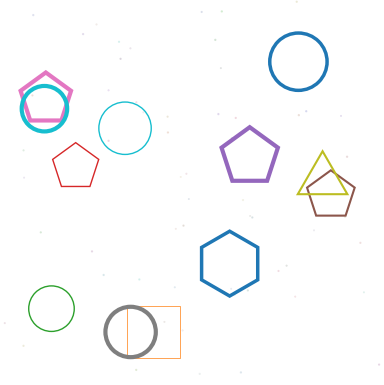[{"shape": "circle", "thickness": 2.5, "radius": 0.37, "center": [0.775, 0.84]}, {"shape": "hexagon", "thickness": 2.5, "radius": 0.42, "center": [0.597, 0.315]}, {"shape": "square", "thickness": 0.5, "radius": 0.34, "center": [0.399, 0.139]}, {"shape": "circle", "thickness": 1, "radius": 0.3, "center": [0.134, 0.198]}, {"shape": "pentagon", "thickness": 1, "radius": 0.31, "center": [0.197, 0.567]}, {"shape": "pentagon", "thickness": 3, "radius": 0.38, "center": [0.649, 0.593]}, {"shape": "pentagon", "thickness": 1.5, "radius": 0.33, "center": [0.859, 0.493]}, {"shape": "pentagon", "thickness": 3, "radius": 0.34, "center": [0.119, 0.743]}, {"shape": "circle", "thickness": 3, "radius": 0.33, "center": [0.339, 0.138]}, {"shape": "triangle", "thickness": 1.5, "radius": 0.37, "center": [0.838, 0.533]}, {"shape": "circle", "thickness": 1, "radius": 0.34, "center": [0.325, 0.667]}, {"shape": "circle", "thickness": 3, "radius": 0.3, "center": [0.115, 0.718]}]